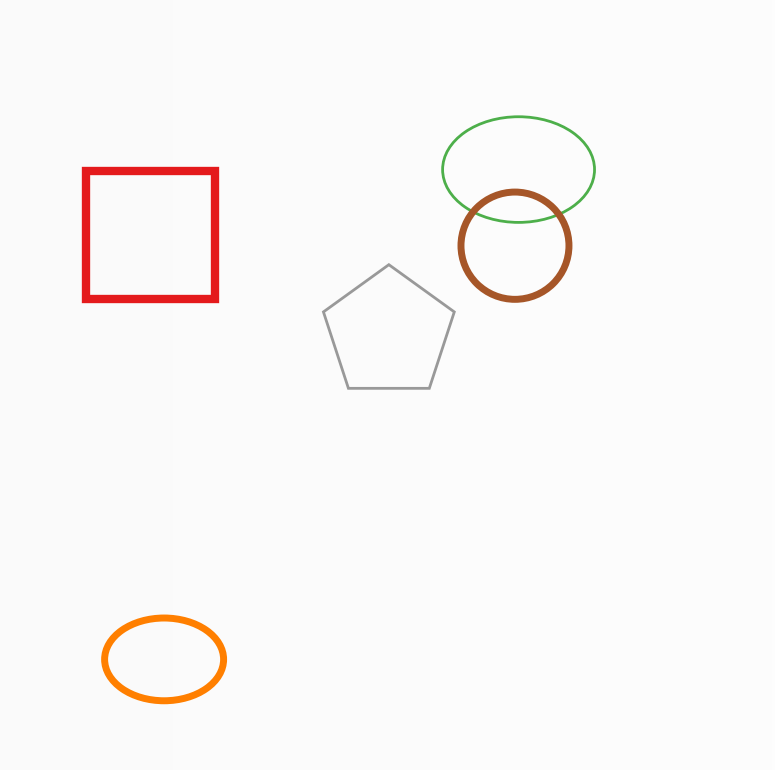[{"shape": "square", "thickness": 3, "radius": 0.41, "center": [0.194, 0.695]}, {"shape": "oval", "thickness": 1, "radius": 0.49, "center": [0.669, 0.78]}, {"shape": "oval", "thickness": 2.5, "radius": 0.38, "center": [0.212, 0.144]}, {"shape": "circle", "thickness": 2.5, "radius": 0.35, "center": [0.664, 0.681]}, {"shape": "pentagon", "thickness": 1, "radius": 0.44, "center": [0.502, 0.567]}]